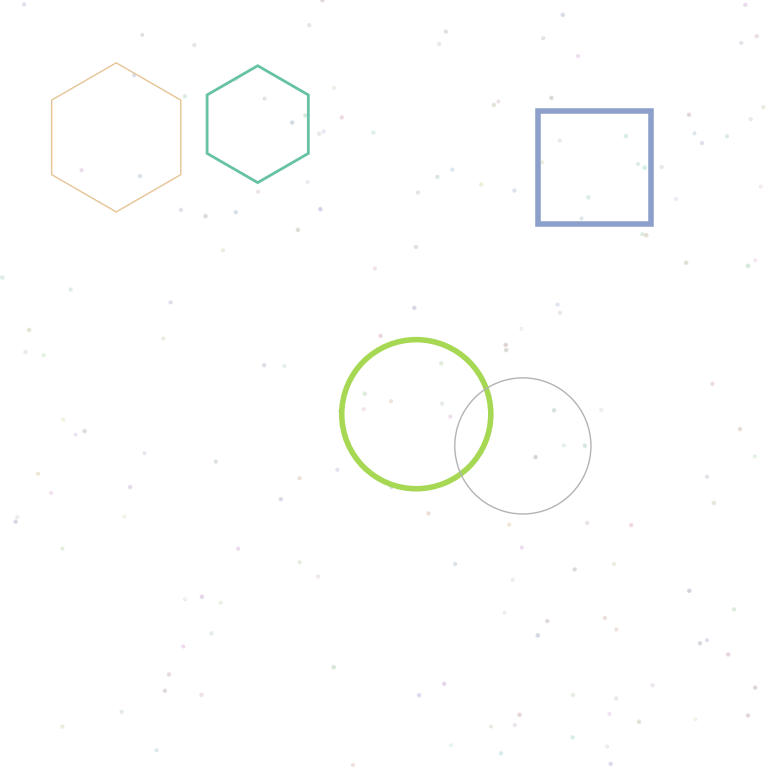[{"shape": "hexagon", "thickness": 1, "radius": 0.38, "center": [0.335, 0.839]}, {"shape": "square", "thickness": 2, "radius": 0.37, "center": [0.772, 0.782]}, {"shape": "circle", "thickness": 2, "radius": 0.48, "center": [0.541, 0.462]}, {"shape": "hexagon", "thickness": 0.5, "radius": 0.48, "center": [0.151, 0.822]}, {"shape": "circle", "thickness": 0.5, "radius": 0.44, "center": [0.679, 0.421]}]